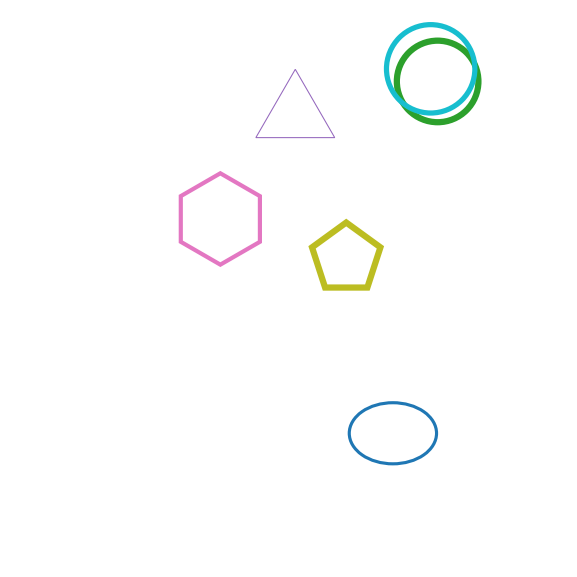[{"shape": "oval", "thickness": 1.5, "radius": 0.38, "center": [0.68, 0.249]}, {"shape": "circle", "thickness": 3, "radius": 0.35, "center": [0.758, 0.858]}, {"shape": "triangle", "thickness": 0.5, "radius": 0.39, "center": [0.511, 0.8]}, {"shape": "hexagon", "thickness": 2, "radius": 0.4, "center": [0.382, 0.62]}, {"shape": "pentagon", "thickness": 3, "radius": 0.31, "center": [0.6, 0.552]}, {"shape": "circle", "thickness": 2.5, "radius": 0.38, "center": [0.746, 0.88]}]